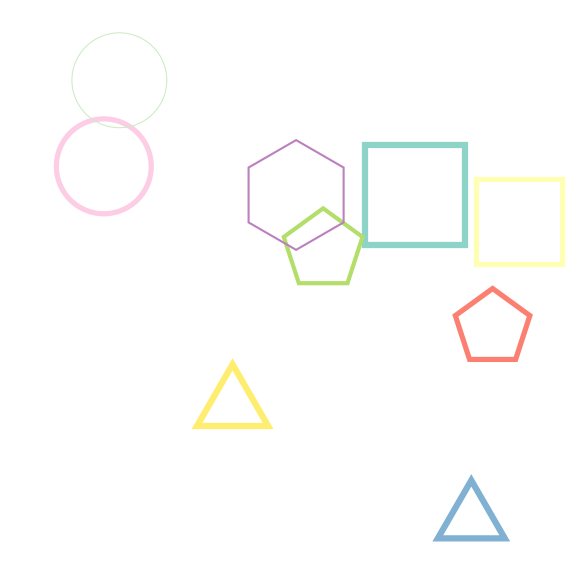[{"shape": "square", "thickness": 3, "radius": 0.43, "center": [0.718, 0.661]}, {"shape": "square", "thickness": 2.5, "radius": 0.37, "center": [0.899, 0.616]}, {"shape": "pentagon", "thickness": 2.5, "radius": 0.34, "center": [0.853, 0.432]}, {"shape": "triangle", "thickness": 3, "radius": 0.33, "center": [0.816, 0.1]}, {"shape": "pentagon", "thickness": 2, "radius": 0.36, "center": [0.56, 0.567]}, {"shape": "circle", "thickness": 2.5, "radius": 0.41, "center": [0.18, 0.711]}, {"shape": "hexagon", "thickness": 1, "radius": 0.48, "center": [0.513, 0.662]}, {"shape": "circle", "thickness": 0.5, "radius": 0.41, "center": [0.207, 0.86]}, {"shape": "triangle", "thickness": 3, "radius": 0.36, "center": [0.403, 0.297]}]